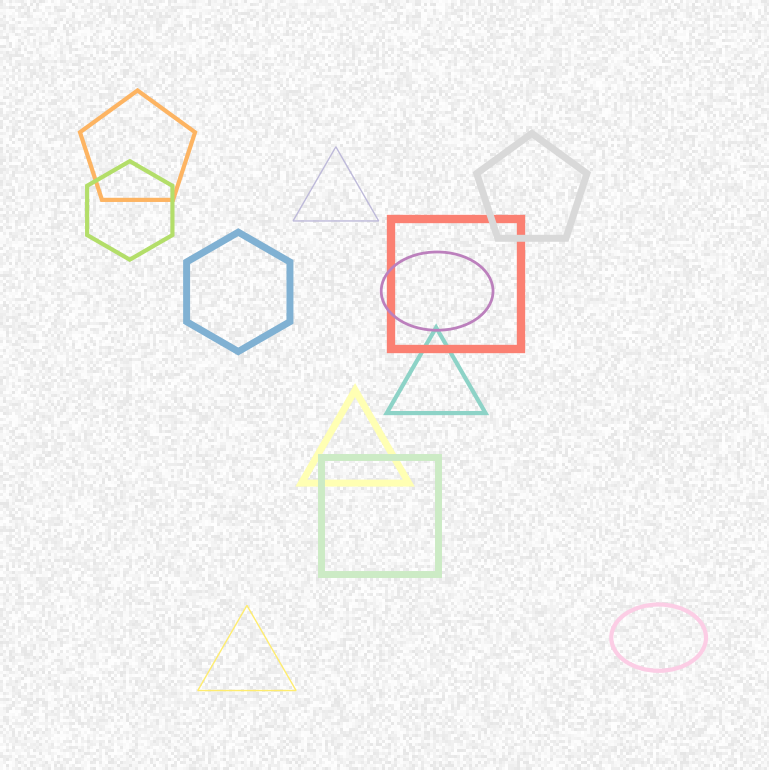[{"shape": "triangle", "thickness": 1.5, "radius": 0.37, "center": [0.566, 0.501]}, {"shape": "triangle", "thickness": 2.5, "radius": 0.4, "center": [0.461, 0.413]}, {"shape": "triangle", "thickness": 0.5, "radius": 0.32, "center": [0.436, 0.745]}, {"shape": "square", "thickness": 3, "radius": 0.42, "center": [0.592, 0.631]}, {"shape": "hexagon", "thickness": 2.5, "radius": 0.39, "center": [0.309, 0.621]}, {"shape": "pentagon", "thickness": 1.5, "radius": 0.39, "center": [0.179, 0.804]}, {"shape": "hexagon", "thickness": 1.5, "radius": 0.32, "center": [0.169, 0.727]}, {"shape": "oval", "thickness": 1.5, "radius": 0.31, "center": [0.855, 0.172]}, {"shape": "pentagon", "thickness": 2.5, "radius": 0.38, "center": [0.691, 0.751]}, {"shape": "oval", "thickness": 1, "radius": 0.36, "center": [0.568, 0.622]}, {"shape": "square", "thickness": 2.5, "radius": 0.38, "center": [0.493, 0.331]}, {"shape": "triangle", "thickness": 0.5, "radius": 0.37, "center": [0.321, 0.14]}]